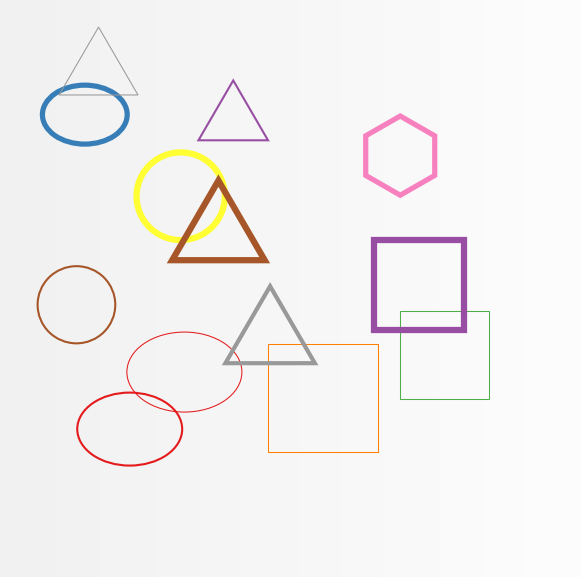[{"shape": "oval", "thickness": 0.5, "radius": 0.49, "center": [0.317, 0.355]}, {"shape": "oval", "thickness": 1, "radius": 0.45, "center": [0.223, 0.256]}, {"shape": "oval", "thickness": 2.5, "radius": 0.36, "center": [0.146, 0.801]}, {"shape": "square", "thickness": 0.5, "radius": 0.38, "center": [0.764, 0.385]}, {"shape": "square", "thickness": 3, "radius": 0.39, "center": [0.722, 0.506]}, {"shape": "triangle", "thickness": 1, "radius": 0.35, "center": [0.401, 0.791]}, {"shape": "square", "thickness": 0.5, "radius": 0.47, "center": [0.555, 0.31]}, {"shape": "circle", "thickness": 3, "radius": 0.38, "center": [0.311, 0.659]}, {"shape": "circle", "thickness": 1, "radius": 0.33, "center": [0.132, 0.471]}, {"shape": "triangle", "thickness": 3, "radius": 0.46, "center": [0.376, 0.595]}, {"shape": "hexagon", "thickness": 2.5, "radius": 0.34, "center": [0.689, 0.73]}, {"shape": "triangle", "thickness": 2, "radius": 0.44, "center": [0.465, 0.415]}, {"shape": "triangle", "thickness": 0.5, "radius": 0.39, "center": [0.17, 0.874]}]